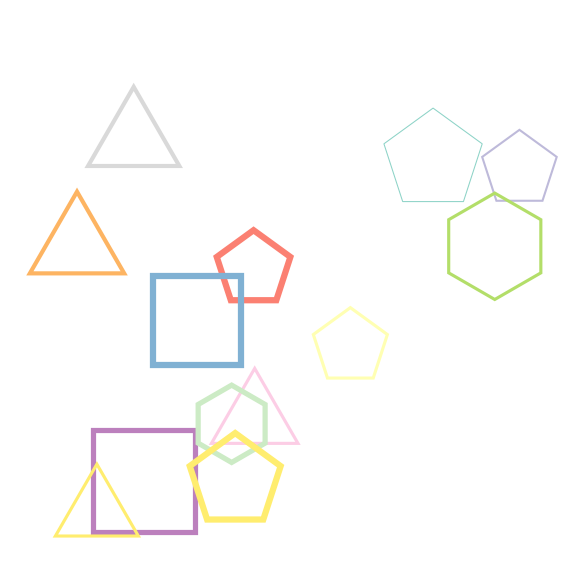[{"shape": "pentagon", "thickness": 0.5, "radius": 0.45, "center": [0.75, 0.722]}, {"shape": "pentagon", "thickness": 1.5, "radius": 0.34, "center": [0.607, 0.399]}, {"shape": "pentagon", "thickness": 1, "radius": 0.34, "center": [0.899, 0.706]}, {"shape": "pentagon", "thickness": 3, "radius": 0.34, "center": [0.439, 0.533]}, {"shape": "square", "thickness": 3, "radius": 0.38, "center": [0.341, 0.444]}, {"shape": "triangle", "thickness": 2, "radius": 0.47, "center": [0.133, 0.573]}, {"shape": "hexagon", "thickness": 1.5, "radius": 0.46, "center": [0.857, 0.573]}, {"shape": "triangle", "thickness": 1.5, "radius": 0.43, "center": [0.441, 0.275]}, {"shape": "triangle", "thickness": 2, "radius": 0.46, "center": [0.232, 0.757]}, {"shape": "square", "thickness": 2.5, "radius": 0.44, "center": [0.249, 0.167]}, {"shape": "hexagon", "thickness": 2.5, "radius": 0.33, "center": [0.401, 0.265]}, {"shape": "triangle", "thickness": 1.5, "radius": 0.41, "center": [0.168, 0.112]}, {"shape": "pentagon", "thickness": 3, "radius": 0.41, "center": [0.407, 0.166]}]